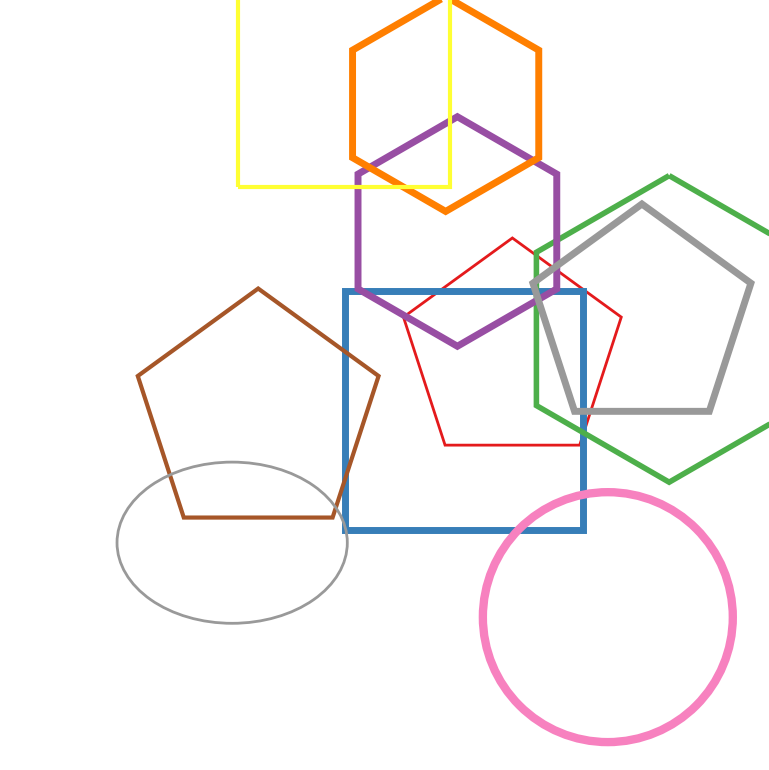[{"shape": "pentagon", "thickness": 1, "radius": 0.74, "center": [0.665, 0.542]}, {"shape": "square", "thickness": 2.5, "radius": 0.77, "center": [0.603, 0.467]}, {"shape": "hexagon", "thickness": 2, "radius": 1.0, "center": [0.869, 0.573]}, {"shape": "hexagon", "thickness": 2.5, "radius": 0.75, "center": [0.594, 0.699]}, {"shape": "hexagon", "thickness": 2.5, "radius": 0.7, "center": [0.579, 0.865]}, {"shape": "square", "thickness": 1.5, "radius": 0.69, "center": [0.447, 0.895]}, {"shape": "pentagon", "thickness": 1.5, "radius": 0.82, "center": [0.335, 0.461]}, {"shape": "circle", "thickness": 3, "radius": 0.81, "center": [0.789, 0.199]}, {"shape": "pentagon", "thickness": 2.5, "radius": 0.74, "center": [0.834, 0.586]}, {"shape": "oval", "thickness": 1, "radius": 0.75, "center": [0.302, 0.295]}]